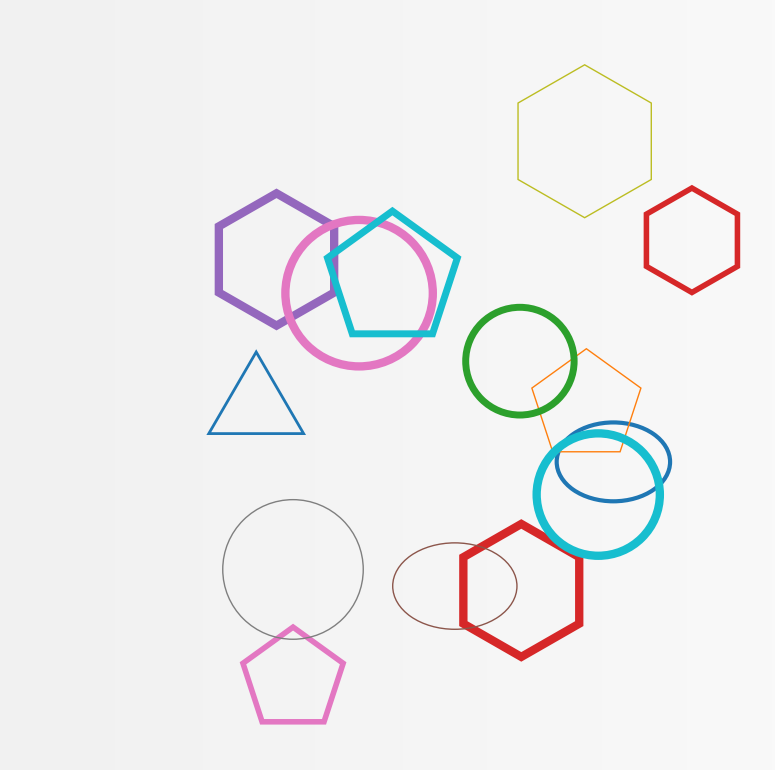[{"shape": "oval", "thickness": 1.5, "radius": 0.37, "center": [0.791, 0.4]}, {"shape": "triangle", "thickness": 1, "radius": 0.35, "center": [0.331, 0.472]}, {"shape": "pentagon", "thickness": 0.5, "radius": 0.37, "center": [0.757, 0.473]}, {"shape": "circle", "thickness": 2.5, "radius": 0.35, "center": [0.671, 0.531]}, {"shape": "hexagon", "thickness": 3, "radius": 0.43, "center": [0.673, 0.233]}, {"shape": "hexagon", "thickness": 2, "radius": 0.34, "center": [0.893, 0.688]}, {"shape": "hexagon", "thickness": 3, "radius": 0.43, "center": [0.357, 0.663]}, {"shape": "oval", "thickness": 0.5, "radius": 0.4, "center": [0.587, 0.239]}, {"shape": "circle", "thickness": 3, "radius": 0.48, "center": [0.463, 0.619]}, {"shape": "pentagon", "thickness": 2, "radius": 0.34, "center": [0.378, 0.118]}, {"shape": "circle", "thickness": 0.5, "radius": 0.45, "center": [0.378, 0.26]}, {"shape": "hexagon", "thickness": 0.5, "radius": 0.5, "center": [0.754, 0.817]}, {"shape": "circle", "thickness": 3, "radius": 0.4, "center": [0.772, 0.358]}, {"shape": "pentagon", "thickness": 2.5, "radius": 0.44, "center": [0.506, 0.638]}]